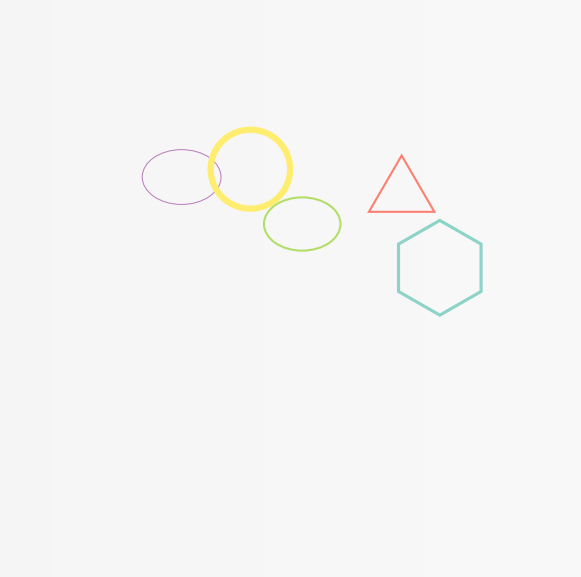[{"shape": "hexagon", "thickness": 1.5, "radius": 0.41, "center": [0.757, 0.535]}, {"shape": "triangle", "thickness": 1, "radius": 0.33, "center": [0.691, 0.665]}, {"shape": "oval", "thickness": 1, "radius": 0.33, "center": [0.52, 0.611]}, {"shape": "oval", "thickness": 0.5, "radius": 0.34, "center": [0.312, 0.693]}, {"shape": "circle", "thickness": 3, "radius": 0.34, "center": [0.431, 0.706]}]